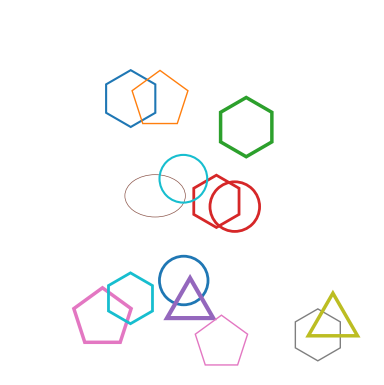[{"shape": "circle", "thickness": 2, "radius": 0.32, "center": [0.477, 0.271]}, {"shape": "hexagon", "thickness": 1.5, "radius": 0.37, "center": [0.34, 0.744]}, {"shape": "pentagon", "thickness": 1, "radius": 0.38, "center": [0.416, 0.741]}, {"shape": "hexagon", "thickness": 2.5, "radius": 0.38, "center": [0.64, 0.67]}, {"shape": "hexagon", "thickness": 2, "radius": 0.34, "center": [0.562, 0.477]}, {"shape": "circle", "thickness": 2, "radius": 0.32, "center": [0.61, 0.463]}, {"shape": "triangle", "thickness": 3, "radius": 0.35, "center": [0.494, 0.208]}, {"shape": "oval", "thickness": 0.5, "radius": 0.39, "center": [0.403, 0.491]}, {"shape": "pentagon", "thickness": 2.5, "radius": 0.39, "center": [0.266, 0.174]}, {"shape": "pentagon", "thickness": 1, "radius": 0.36, "center": [0.575, 0.11]}, {"shape": "hexagon", "thickness": 1, "radius": 0.34, "center": [0.826, 0.13]}, {"shape": "triangle", "thickness": 2.5, "radius": 0.37, "center": [0.865, 0.165]}, {"shape": "hexagon", "thickness": 2, "radius": 0.33, "center": [0.339, 0.225]}, {"shape": "circle", "thickness": 1.5, "radius": 0.31, "center": [0.476, 0.536]}]